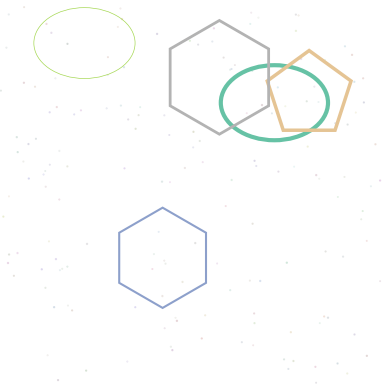[{"shape": "oval", "thickness": 3, "radius": 0.7, "center": [0.713, 0.733]}, {"shape": "hexagon", "thickness": 1.5, "radius": 0.65, "center": [0.422, 0.33]}, {"shape": "oval", "thickness": 0.5, "radius": 0.66, "center": [0.219, 0.888]}, {"shape": "pentagon", "thickness": 2.5, "radius": 0.57, "center": [0.803, 0.754]}, {"shape": "hexagon", "thickness": 2, "radius": 0.74, "center": [0.57, 0.799]}]